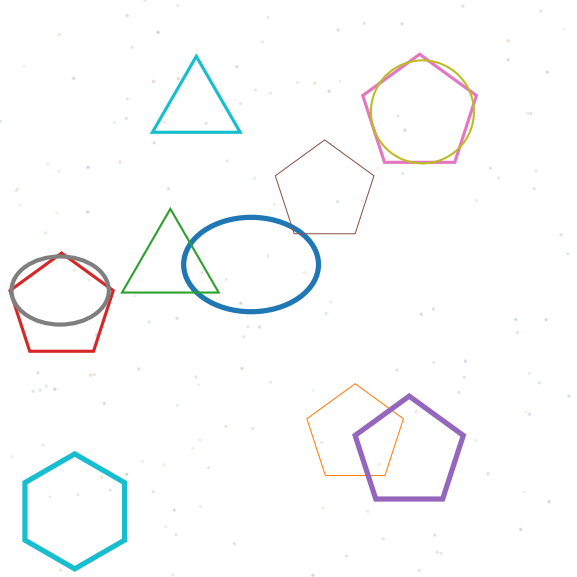[{"shape": "oval", "thickness": 2.5, "radius": 0.58, "center": [0.435, 0.541]}, {"shape": "pentagon", "thickness": 0.5, "radius": 0.44, "center": [0.615, 0.247]}, {"shape": "triangle", "thickness": 1, "radius": 0.48, "center": [0.295, 0.541]}, {"shape": "pentagon", "thickness": 1.5, "radius": 0.47, "center": [0.107, 0.467]}, {"shape": "pentagon", "thickness": 2.5, "radius": 0.49, "center": [0.709, 0.215]}, {"shape": "pentagon", "thickness": 0.5, "radius": 0.45, "center": [0.562, 0.667]}, {"shape": "pentagon", "thickness": 1.5, "radius": 0.52, "center": [0.727, 0.802]}, {"shape": "oval", "thickness": 2, "radius": 0.42, "center": [0.104, 0.496]}, {"shape": "circle", "thickness": 1, "radius": 0.45, "center": [0.731, 0.805]}, {"shape": "triangle", "thickness": 1.5, "radius": 0.44, "center": [0.34, 0.814]}, {"shape": "hexagon", "thickness": 2.5, "radius": 0.5, "center": [0.129, 0.114]}]